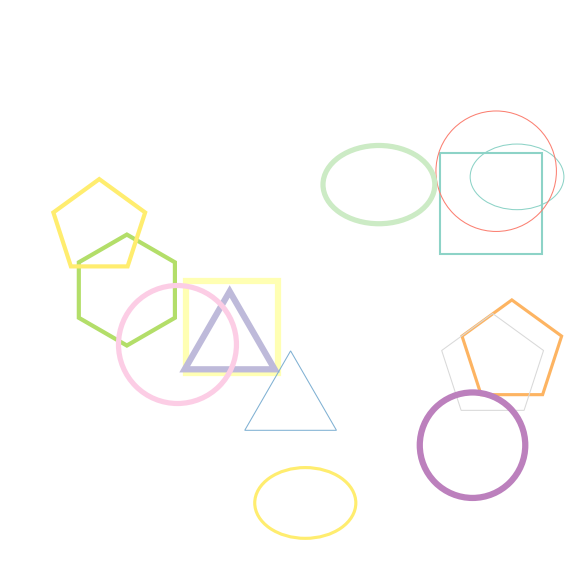[{"shape": "oval", "thickness": 0.5, "radius": 0.41, "center": [0.895, 0.693]}, {"shape": "square", "thickness": 1, "radius": 0.44, "center": [0.85, 0.647]}, {"shape": "square", "thickness": 3, "radius": 0.4, "center": [0.402, 0.433]}, {"shape": "triangle", "thickness": 3, "radius": 0.45, "center": [0.398, 0.405]}, {"shape": "circle", "thickness": 0.5, "radius": 0.52, "center": [0.859, 0.703]}, {"shape": "triangle", "thickness": 0.5, "radius": 0.46, "center": [0.503, 0.3]}, {"shape": "pentagon", "thickness": 1.5, "radius": 0.45, "center": [0.886, 0.389]}, {"shape": "hexagon", "thickness": 2, "radius": 0.48, "center": [0.22, 0.497]}, {"shape": "circle", "thickness": 2.5, "radius": 0.51, "center": [0.307, 0.403]}, {"shape": "pentagon", "thickness": 0.5, "radius": 0.46, "center": [0.853, 0.364]}, {"shape": "circle", "thickness": 3, "radius": 0.46, "center": [0.818, 0.228]}, {"shape": "oval", "thickness": 2.5, "radius": 0.48, "center": [0.656, 0.679]}, {"shape": "pentagon", "thickness": 2, "radius": 0.42, "center": [0.172, 0.605]}, {"shape": "oval", "thickness": 1.5, "radius": 0.44, "center": [0.529, 0.128]}]